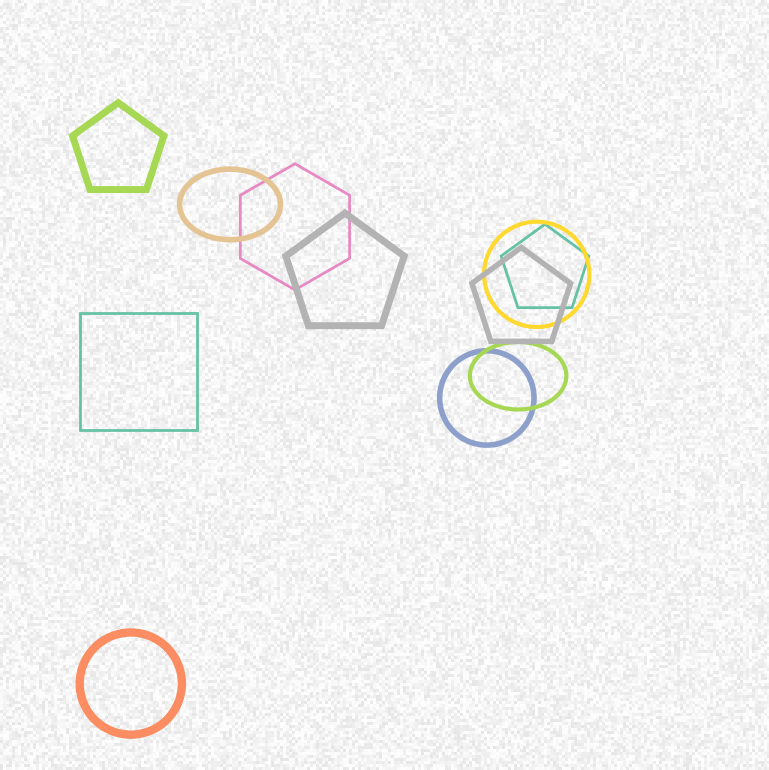[{"shape": "square", "thickness": 1, "radius": 0.38, "center": [0.18, 0.518]}, {"shape": "pentagon", "thickness": 1, "radius": 0.3, "center": [0.708, 0.649]}, {"shape": "circle", "thickness": 3, "radius": 0.33, "center": [0.17, 0.112]}, {"shape": "circle", "thickness": 2, "radius": 0.31, "center": [0.632, 0.483]}, {"shape": "hexagon", "thickness": 1, "radius": 0.41, "center": [0.383, 0.705]}, {"shape": "oval", "thickness": 1.5, "radius": 0.31, "center": [0.673, 0.512]}, {"shape": "pentagon", "thickness": 2.5, "radius": 0.31, "center": [0.154, 0.804]}, {"shape": "circle", "thickness": 1.5, "radius": 0.34, "center": [0.697, 0.644]}, {"shape": "oval", "thickness": 2, "radius": 0.33, "center": [0.299, 0.735]}, {"shape": "pentagon", "thickness": 2.5, "radius": 0.4, "center": [0.448, 0.642]}, {"shape": "pentagon", "thickness": 2, "radius": 0.34, "center": [0.677, 0.611]}]